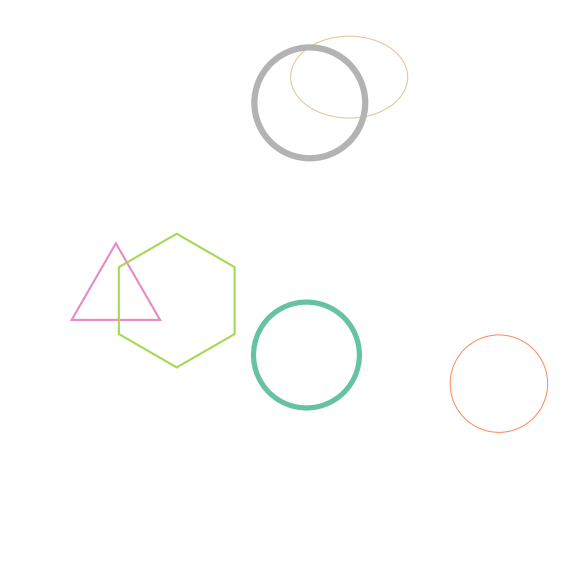[{"shape": "circle", "thickness": 2.5, "radius": 0.46, "center": [0.531, 0.384]}, {"shape": "circle", "thickness": 0.5, "radius": 0.42, "center": [0.864, 0.335]}, {"shape": "triangle", "thickness": 1, "radius": 0.44, "center": [0.201, 0.489]}, {"shape": "hexagon", "thickness": 1, "radius": 0.58, "center": [0.306, 0.479]}, {"shape": "oval", "thickness": 0.5, "radius": 0.51, "center": [0.605, 0.866]}, {"shape": "circle", "thickness": 3, "radius": 0.48, "center": [0.536, 0.821]}]